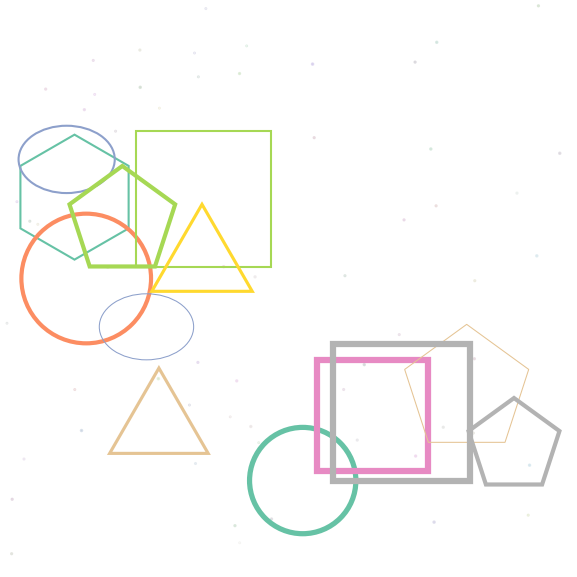[{"shape": "circle", "thickness": 2.5, "radius": 0.46, "center": [0.524, 0.167]}, {"shape": "hexagon", "thickness": 1, "radius": 0.54, "center": [0.129, 0.658]}, {"shape": "circle", "thickness": 2, "radius": 0.56, "center": [0.149, 0.517]}, {"shape": "oval", "thickness": 1, "radius": 0.42, "center": [0.115, 0.723]}, {"shape": "oval", "thickness": 0.5, "radius": 0.41, "center": [0.254, 0.433]}, {"shape": "square", "thickness": 3, "radius": 0.48, "center": [0.645, 0.28]}, {"shape": "square", "thickness": 1, "radius": 0.59, "center": [0.353, 0.654]}, {"shape": "pentagon", "thickness": 2, "radius": 0.48, "center": [0.212, 0.616]}, {"shape": "triangle", "thickness": 1.5, "radius": 0.5, "center": [0.35, 0.545]}, {"shape": "pentagon", "thickness": 0.5, "radius": 0.56, "center": [0.808, 0.325]}, {"shape": "triangle", "thickness": 1.5, "radius": 0.49, "center": [0.275, 0.263]}, {"shape": "pentagon", "thickness": 2, "radius": 0.41, "center": [0.89, 0.227]}, {"shape": "square", "thickness": 3, "radius": 0.59, "center": [0.696, 0.284]}]